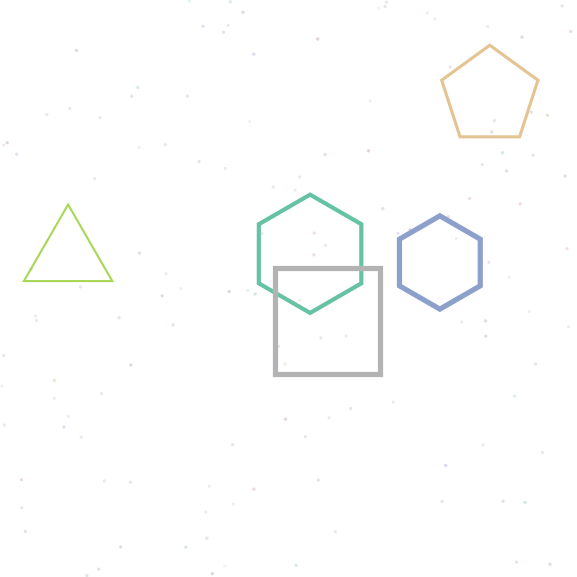[{"shape": "hexagon", "thickness": 2, "radius": 0.51, "center": [0.537, 0.56]}, {"shape": "hexagon", "thickness": 2.5, "radius": 0.4, "center": [0.762, 0.545]}, {"shape": "triangle", "thickness": 1, "radius": 0.44, "center": [0.118, 0.557]}, {"shape": "pentagon", "thickness": 1.5, "radius": 0.44, "center": [0.848, 0.833]}, {"shape": "square", "thickness": 2.5, "radius": 0.46, "center": [0.567, 0.443]}]